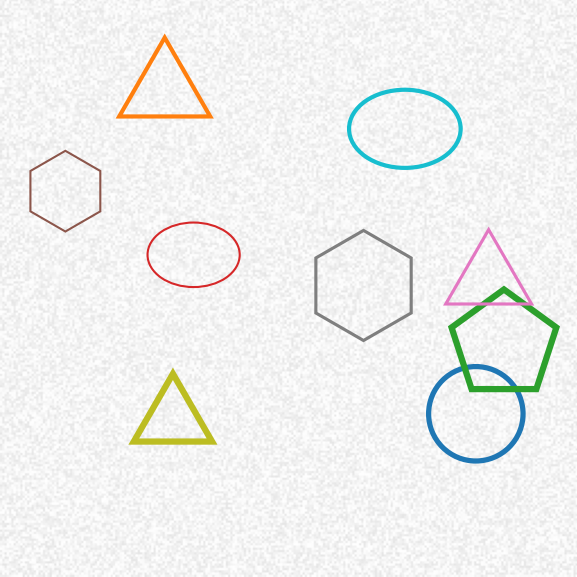[{"shape": "circle", "thickness": 2.5, "radius": 0.41, "center": [0.824, 0.283]}, {"shape": "triangle", "thickness": 2, "radius": 0.46, "center": [0.285, 0.843]}, {"shape": "pentagon", "thickness": 3, "radius": 0.48, "center": [0.873, 0.403]}, {"shape": "oval", "thickness": 1, "radius": 0.4, "center": [0.335, 0.558]}, {"shape": "hexagon", "thickness": 1, "radius": 0.35, "center": [0.113, 0.668]}, {"shape": "triangle", "thickness": 1.5, "radius": 0.43, "center": [0.846, 0.516]}, {"shape": "hexagon", "thickness": 1.5, "radius": 0.48, "center": [0.629, 0.505]}, {"shape": "triangle", "thickness": 3, "radius": 0.39, "center": [0.299, 0.274]}, {"shape": "oval", "thickness": 2, "radius": 0.48, "center": [0.701, 0.776]}]